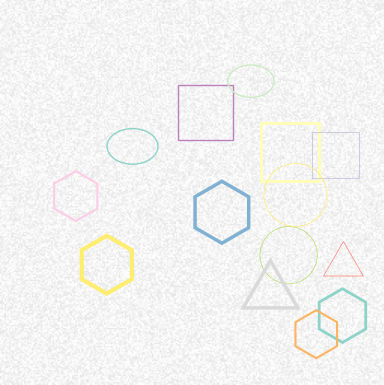[{"shape": "hexagon", "thickness": 2, "radius": 0.35, "center": [0.89, 0.18]}, {"shape": "oval", "thickness": 1, "radius": 0.33, "center": [0.344, 0.62]}, {"shape": "square", "thickness": 2, "radius": 0.38, "center": [0.753, 0.606]}, {"shape": "square", "thickness": 0.5, "radius": 0.3, "center": [0.871, 0.597]}, {"shape": "triangle", "thickness": 0.5, "radius": 0.3, "center": [0.892, 0.313]}, {"shape": "hexagon", "thickness": 2.5, "radius": 0.4, "center": [0.576, 0.449]}, {"shape": "hexagon", "thickness": 1.5, "radius": 0.31, "center": [0.821, 0.132]}, {"shape": "circle", "thickness": 0.5, "radius": 0.37, "center": [0.75, 0.337]}, {"shape": "hexagon", "thickness": 1.5, "radius": 0.32, "center": [0.197, 0.491]}, {"shape": "triangle", "thickness": 2.5, "radius": 0.41, "center": [0.703, 0.241]}, {"shape": "square", "thickness": 1, "radius": 0.36, "center": [0.533, 0.708]}, {"shape": "oval", "thickness": 1, "radius": 0.3, "center": [0.652, 0.789]}, {"shape": "hexagon", "thickness": 3, "radius": 0.38, "center": [0.277, 0.313]}, {"shape": "circle", "thickness": 0.5, "radius": 0.41, "center": [0.767, 0.493]}]